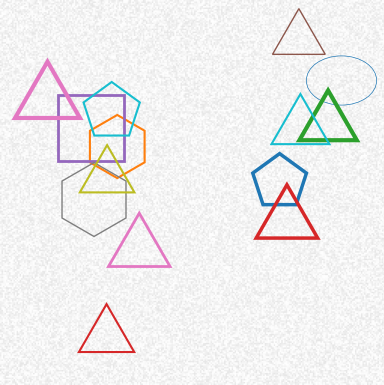[{"shape": "pentagon", "thickness": 2.5, "radius": 0.37, "center": [0.726, 0.528]}, {"shape": "oval", "thickness": 0.5, "radius": 0.46, "center": [0.887, 0.791]}, {"shape": "hexagon", "thickness": 1.5, "radius": 0.41, "center": [0.305, 0.619]}, {"shape": "triangle", "thickness": 3, "radius": 0.43, "center": [0.852, 0.679]}, {"shape": "triangle", "thickness": 2.5, "radius": 0.46, "center": [0.745, 0.428]}, {"shape": "triangle", "thickness": 1.5, "radius": 0.41, "center": [0.277, 0.127]}, {"shape": "square", "thickness": 2, "radius": 0.43, "center": [0.236, 0.668]}, {"shape": "triangle", "thickness": 1, "radius": 0.4, "center": [0.776, 0.898]}, {"shape": "triangle", "thickness": 3, "radius": 0.49, "center": [0.123, 0.742]}, {"shape": "triangle", "thickness": 2, "radius": 0.46, "center": [0.362, 0.354]}, {"shape": "hexagon", "thickness": 1, "radius": 0.48, "center": [0.244, 0.482]}, {"shape": "triangle", "thickness": 1.5, "radius": 0.41, "center": [0.278, 0.541]}, {"shape": "pentagon", "thickness": 1.5, "radius": 0.38, "center": [0.29, 0.71]}, {"shape": "triangle", "thickness": 1.5, "radius": 0.43, "center": [0.78, 0.669]}]